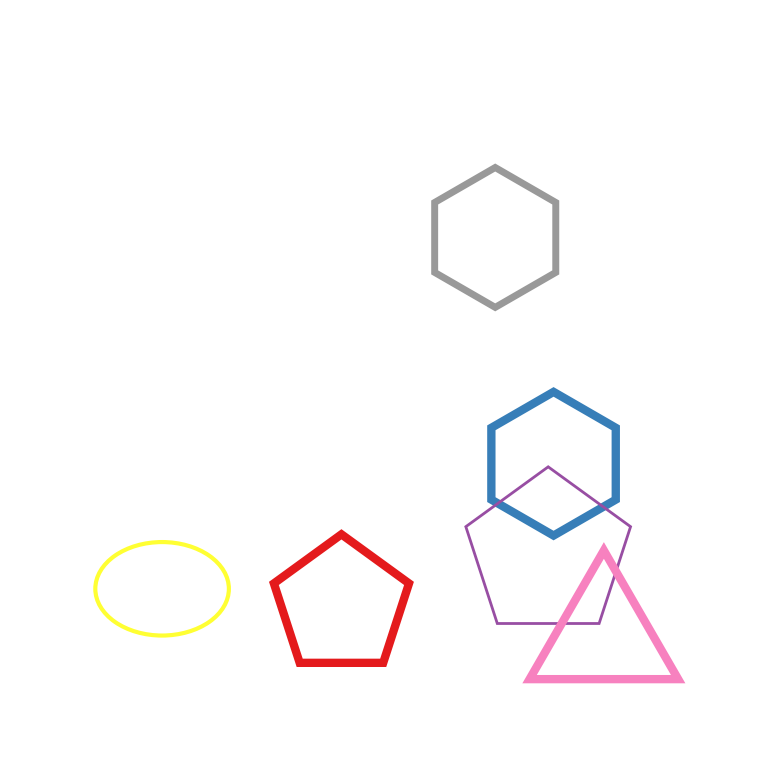[{"shape": "pentagon", "thickness": 3, "radius": 0.46, "center": [0.443, 0.214]}, {"shape": "hexagon", "thickness": 3, "radius": 0.47, "center": [0.719, 0.398]}, {"shape": "pentagon", "thickness": 1, "radius": 0.56, "center": [0.712, 0.281]}, {"shape": "oval", "thickness": 1.5, "radius": 0.43, "center": [0.211, 0.235]}, {"shape": "triangle", "thickness": 3, "radius": 0.56, "center": [0.784, 0.174]}, {"shape": "hexagon", "thickness": 2.5, "radius": 0.45, "center": [0.643, 0.692]}]